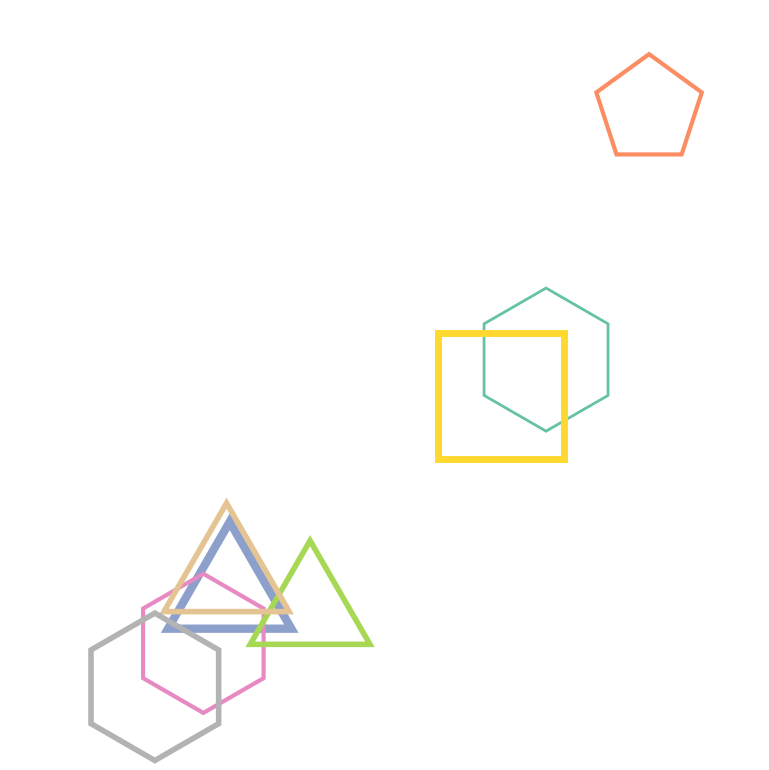[{"shape": "hexagon", "thickness": 1, "radius": 0.46, "center": [0.709, 0.533]}, {"shape": "pentagon", "thickness": 1.5, "radius": 0.36, "center": [0.843, 0.858]}, {"shape": "triangle", "thickness": 3, "radius": 0.46, "center": [0.298, 0.23]}, {"shape": "hexagon", "thickness": 1.5, "radius": 0.45, "center": [0.264, 0.164]}, {"shape": "triangle", "thickness": 2, "radius": 0.45, "center": [0.403, 0.208]}, {"shape": "square", "thickness": 2.5, "radius": 0.41, "center": [0.651, 0.486]}, {"shape": "triangle", "thickness": 2, "radius": 0.47, "center": [0.294, 0.253]}, {"shape": "hexagon", "thickness": 2, "radius": 0.48, "center": [0.201, 0.108]}]